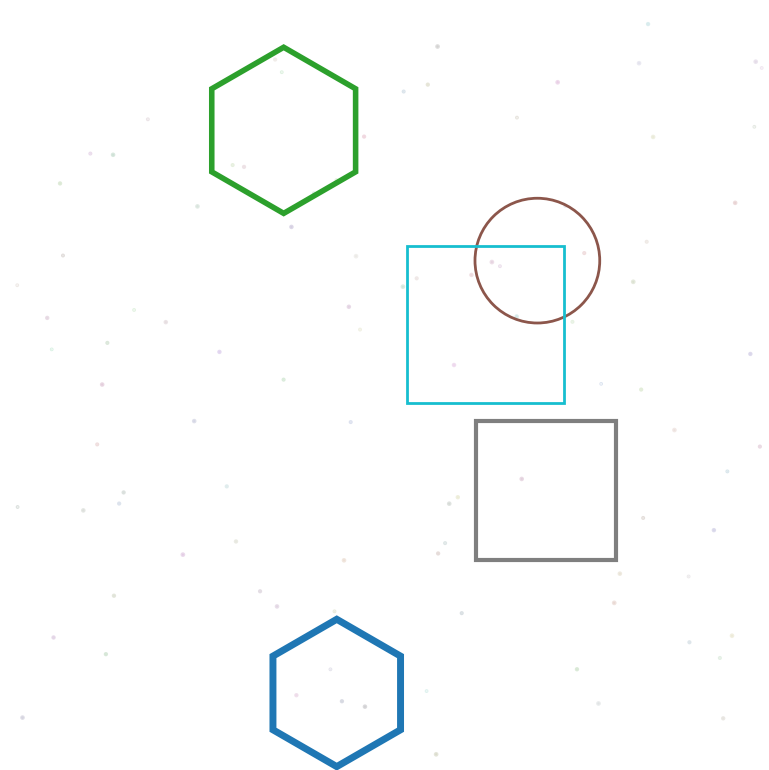[{"shape": "hexagon", "thickness": 2.5, "radius": 0.48, "center": [0.437, 0.1]}, {"shape": "hexagon", "thickness": 2, "radius": 0.54, "center": [0.368, 0.831]}, {"shape": "circle", "thickness": 1, "radius": 0.41, "center": [0.698, 0.662]}, {"shape": "square", "thickness": 1.5, "radius": 0.45, "center": [0.709, 0.363]}, {"shape": "square", "thickness": 1, "radius": 0.51, "center": [0.631, 0.579]}]